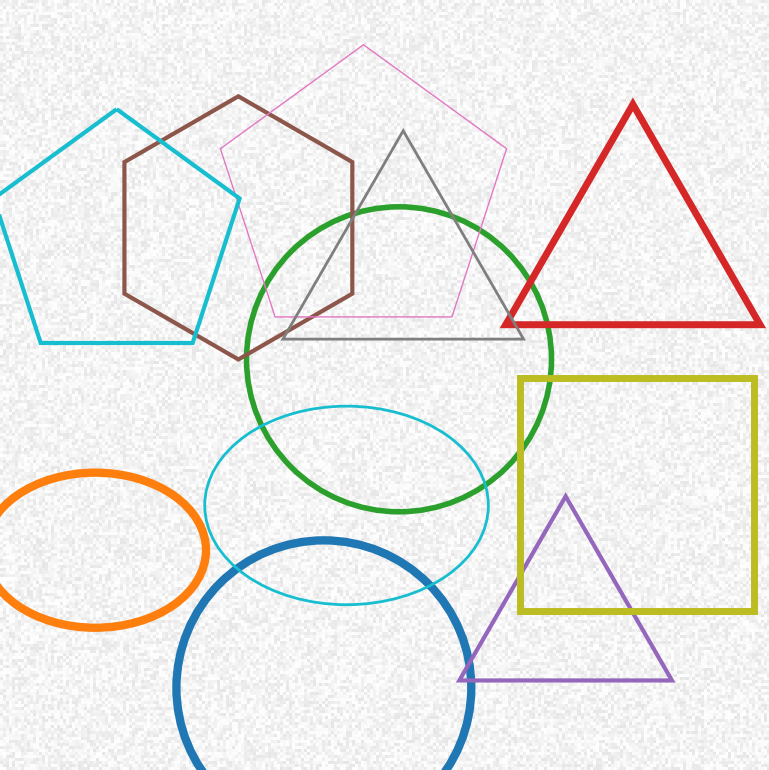[{"shape": "circle", "thickness": 3, "radius": 0.96, "center": [0.421, 0.107]}, {"shape": "oval", "thickness": 3, "radius": 0.72, "center": [0.124, 0.285]}, {"shape": "circle", "thickness": 2, "radius": 0.99, "center": [0.518, 0.533]}, {"shape": "triangle", "thickness": 2.5, "radius": 0.95, "center": [0.822, 0.674]}, {"shape": "triangle", "thickness": 1.5, "radius": 0.8, "center": [0.735, 0.196]}, {"shape": "hexagon", "thickness": 1.5, "radius": 0.85, "center": [0.31, 0.704]}, {"shape": "pentagon", "thickness": 0.5, "radius": 0.98, "center": [0.472, 0.746]}, {"shape": "triangle", "thickness": 1, "radius": 0.9, "center": [0.524, 0.65]}, {"shape": "square", "thickness": 2.5, "radius": 0.76, "center": [0.828, 0.358]}, {"shape": "oval", "thickness": 1, "radius": 0.92, "center": [0.45, 0.344]}, {"shape": "pentagon", "thickness": 1.5, "radius": 0.84, "center": [0.152, 0.69]}]